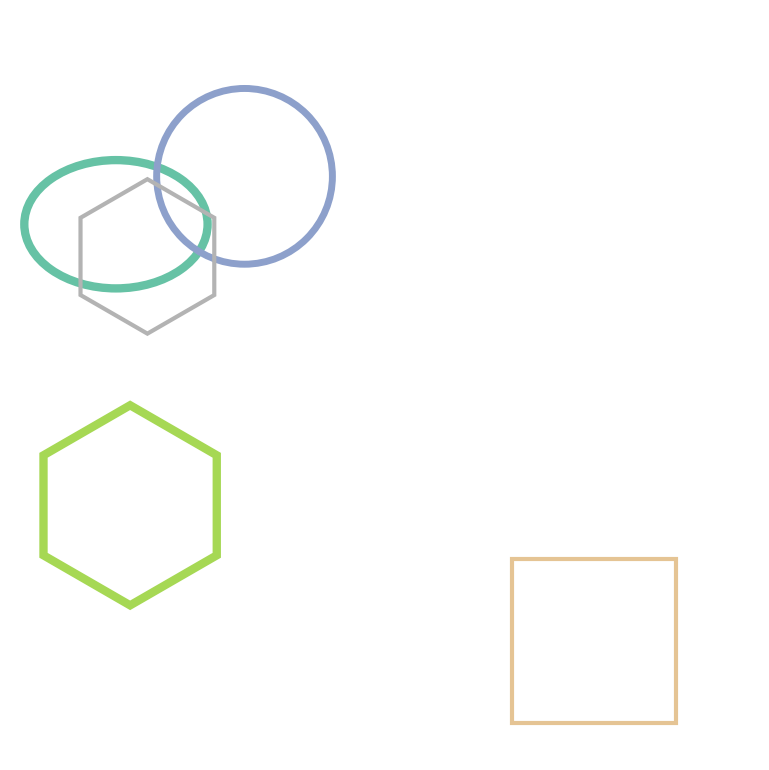[{"shape": "oval", "thickness": 3, "radius": 0.6, "center": [0.151, 0.709]}, {"shape": "circle", "thickness": 2.5, "radius": 0.57, "center": [0.318, 0.771]}, {"shape": "hexagon", "thickness": 3, "radius": 0.65, "center": [0.169, 0.344]}, {"shape": "square", "thickness": 1.5, "radius": 0.53, "center": [0.772, 0.168]}, {"shape": "hexagon", "thickness": 1.5, "radius": 0.5, "center": [0.191, 0.667]}]